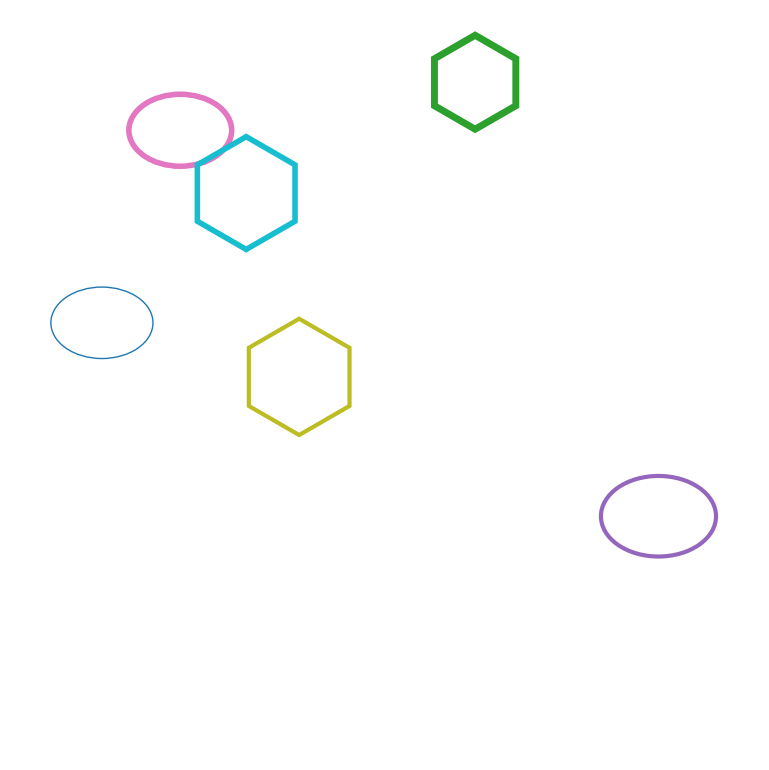[{"shape": "oval", "thickness": 0.5, "radius": 0.33, "center": [0.132, 0.581]}, {"shape": "hexagon", "thickness": 2.5, "radius": 0.31, "center": [0.617, 0.893]}, {"shape": "oval", "thickness": 1.5, "radius": 0.37, "center": [0.855, 0.33]}, {"shape": "oval", "thickness": 2, "radius": 0.33, "center": [0.234, 0.831]}, {"shape": "hexagon", "thickness": 1.5, "radius": 0.38, "center": [0.389, 0.511]}, {"shape": "hexagon", "thickness": 2, "radius": 0.37, "center": [0.32, 0.749]}]